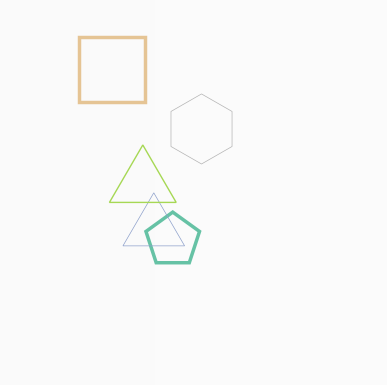[{"shape": "pentagon", "thickness": 2.5, "radius": 0.36, "center": [0.446, 0.376]}, {"shape": "triangle", "thickness": 0.5, "radius": 0.46, "center": [0.397, 0.407]}, {"shape": "triangle", "thickness": 1, "radius": 0.5, "center": [0.369, 0.524]}, {"shape": "square", "thickness": 2.5, "radius": 0.42, "center": [0.289, 0.818]}, {"shape": "hexagon", "thickness": 0.5, "radius": 0.45, "center": [0.52, 0.665]}]